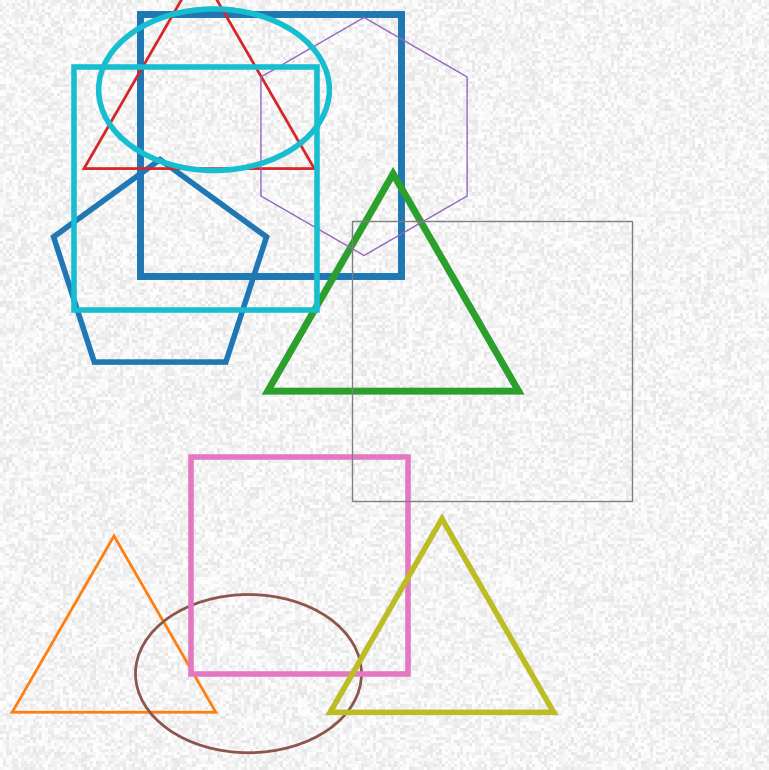[{"shape": "square", "thickness": 2.5, "radius": 0.85, "center": [0.351, 0.812]}, {"shape": "pentagon", "thickness": 2, "radius": 0.73, "center": [0.208, 0.647]}, {"shape": "triangle", "thickness": 1, "radius": 0.76, "center": [0.148, 0.151]}, {"shape": "triangle", "thickness": 2.5, "radius": 0.94, "center": [0.511, 0.586]}, {"shape": "triangle", "thickness": 1, "radius": 0.86, "center": [0.259, 0.867]}, {"shape": "hexagon", "thickness": 0.5, "radius": 0.77, "center": [0.473, 0.823]}, {"shape": "oval", "thickness": 1, "radius": 0.73, "center": [0.323, 0.125]}, {"shape": "square", "thickness": 2, "radius": 0.71, "center": [0.389, 0.265]}, {"shape": "square", "thickness": 0.5, "radius": 0.91, "center": [0.639, 0.531]}, {"shape": "triangle", "thickness": 2, "radius": 0.84, "center": [0.574, 0.159]}, {"shape": "square", "thickness": 2, "radius": 0.79, "center": [0.254, 0.755]}, {"shape": "oval", "thickness": 2, "radius": 0.75, "center": [0.278, 0.883]}]